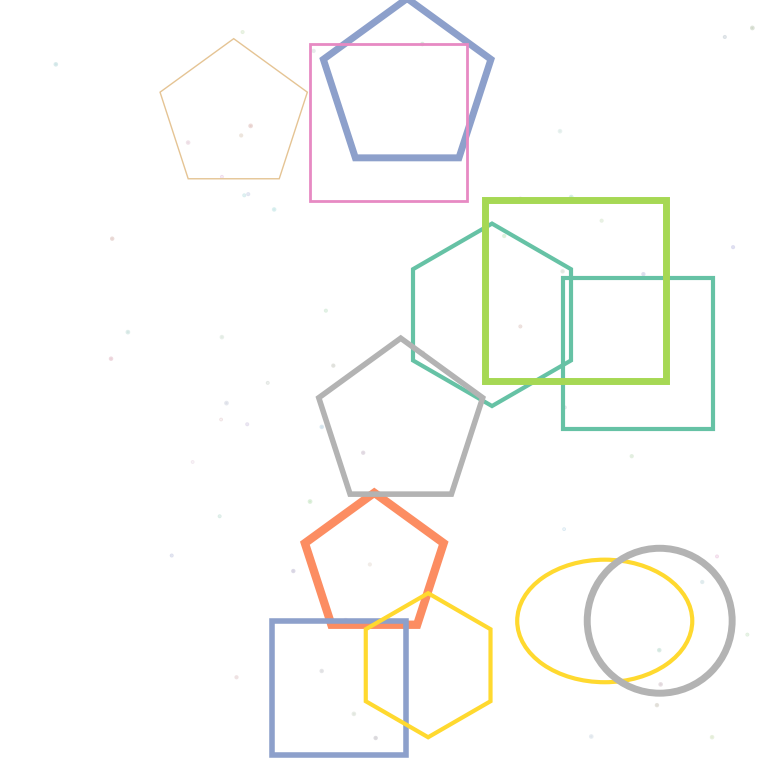[{"shape": "square", "thickness": 1.5, "radius": 0.49, "center": [0.829, 0.541]}, {"shape": "hexagon", "thickness": 1.5, "radius": 0.59, "center": [0.639, 0.591]}, {"shape": "pentagon", "thickness": 3, "radius": 0.47, "center": [0.486, 0.265]}, {"shape": "pentagon", "thickness": 2.5, "radius": 0.57, "center": [0.529, 0.888]}, {"shape": "square", "thickness": 2, "radius": 0.44, "center": [0.44, 0.106]}, {"shape": "square", "thickness": 1, "radius": 0.51, "center": [0.504, 0.841]}, {"shape": "square", "thickness": 2.5, "radius": 0.59, "center": [0.748, 0.623]}, {"shape": "oval", "thickness": 1.5, "radius": 0.57, "center": [0.785, 0.194]}, {"shape": "hexagon", "thickness": 1.5, "radius": 0.47, "center": [0.556, 0.136]}, {"shape": "pentagon", "thickness": 0.5, "radius": 0.5, "center": [0.304, 0.849]}, {"shape": "circle", "thickness": 2.5, "radius": 0.47, "center": [0.857, 0.194]}, {"shape": "pentagon", "thickness": 2, "radius": 0.56, "center": [0.52, 0.449]}]